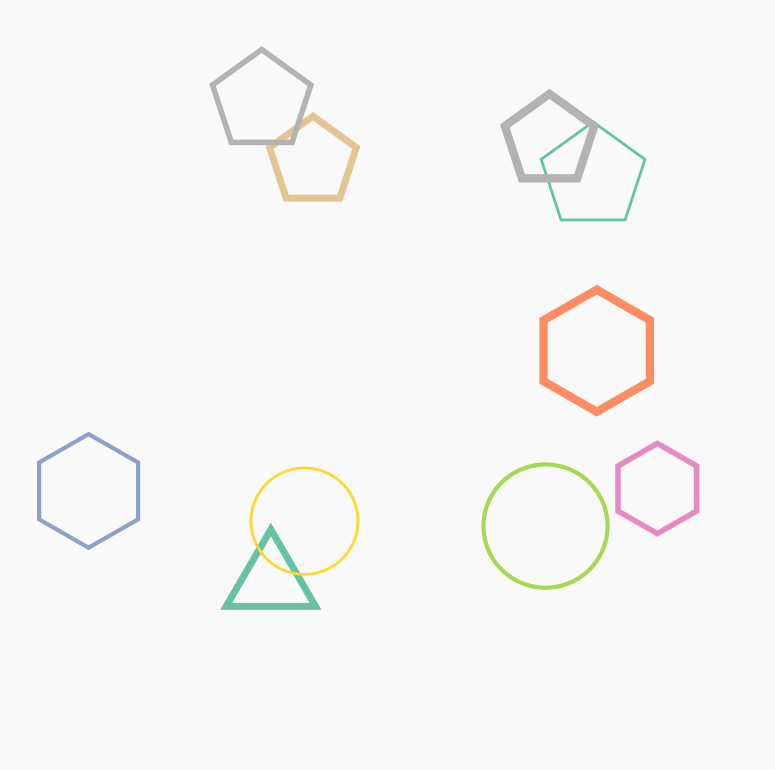[{"shape": "pentagon", "thickness": 1, "radius": 0.35, "center": [0.765, 0.771]}, {"shape": "triangle", "thickness": 2.5, "radius": 0.33, "center": [0.349, 0.246]}, {"shape": "hexagon", "thickness": 3, "radius": 0.4, "center": [0.77, 0.544]}, {"shape": "hexagon", "thickness": 1.5, "radius": 0.37, "center": [0.114, 0.362]}, {"shape": "hexagon", "thickness": 2, "radius": 0.29, "center": [0.848, 0.366]}, {"shape": "circle", "thickness": 1.5, "radius": 0.4, "center": [0.704, 0.317]}, {"shape": "circle", "thickness": 1, "radius": 0.35, "center": [0.393, 0.323]}, {"shape": "pentagon", "thickness": 2.5, "radius": 0.29, "center": [0.404, 0.79]}, {"shape": "pentagon", "thickness": 3, "radius": 0.3, "center": [0.709, 0.817]}, {"shape": "pentagon", "thickness": 2, "radius": 0.33, "center": [0.338, 0.869]}]